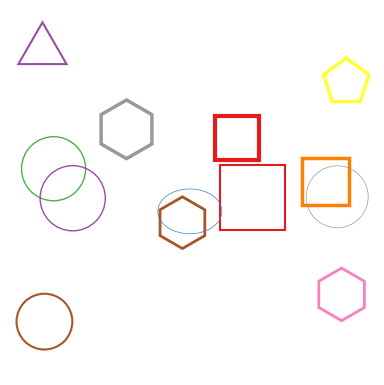[{"shape": "square", "thickness": 1.5, "radius": 0.43, "center": [0.656, 0.487]}, {"shape": "square", "thickness": 3, "radius": 0.29, "center": [0.616, 0.642]}, {"shape": "oval", "thickness": 0.5, "radius": 0.42, "center": [0.493, 0.451]}, {"shape": "circle", "thickness": 1, "radius": 0.42, "center": [0.139, 0.562]}, {"shape": "triangle", "thickness": 1.5, "radius": 0.36, "center": [0.11, 0.87]}, {"shape": "circle", "thickness": 1, "radius": 0.42, "center": [0.189, 0.485]}, {"shape": "square", "thickness": 2.5, "radius": 0.31, "center": [0.845, 0.528]}, {"shape": "pentagon", "thickness": 2.5, "radius": 0.31, "center": [0.899, 0.787]}, {"shape": "circle", "thickness": 1.5, "radius": 0.36, "center": [0.115, 0.165]}, {"shape": "hexagon", "thickness": 2, "radius": 0.34, "center": [0.474, 0.422]}, {"shape": "hexagon", "thickness": 2, "radius": 0.34, "center": [0.887, 0.235]}, {"shape": "circle", "thickness": 0.5, "radius": 0.4, "center": [0.876, 0.489]}, {"shape": "hexagon", "thickness": 2.5, "radius": 0.38, "center": [0.329, 0.664]}]